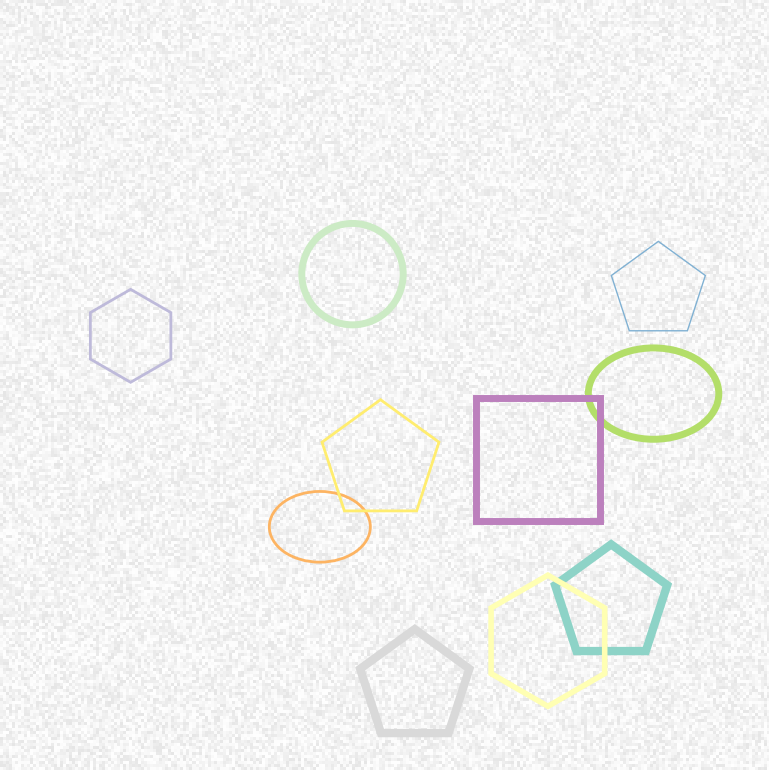[{"shape": "pentagon", "thickness": 3, "radius": 0.38, "center": [0.794, 0.216]}, {"shape": "hexagon", "thickness": 2, "radius": 0.43, "center": [0.712, 0.168]}, {"shape": "hexagon", "thickness": 1, "radius": 0.3, "center": [0.17, 0.564]}, {"shape": "pentagon", "thickness": 0.5, "radius": 0.32, "center": [0.855, 0.622]}, {"shape": "oval", "thickness": 1, "radius": 0.33, "center": [0.415, 0.316]}, {"shape": "oval", "thickness": 2.5, "radius": 0.42, "center": [0.849, 0.489]}, {"shape": "pentagon", "thickness": 3, "radius": 0.37, "center": [0.539, 0.108]}, {"shape": "square", "thickness": 2.5, "radius": 0.4, "center": [0.699, 0.403]}, {"shape": "circle", "thickness": 2.5, "radius": 0.33, "center": [0.458, 0.644]}, {"shape": "pentagon", "thickness": 1, "radius": 0.4, "center": [0.494, 0.401]}]